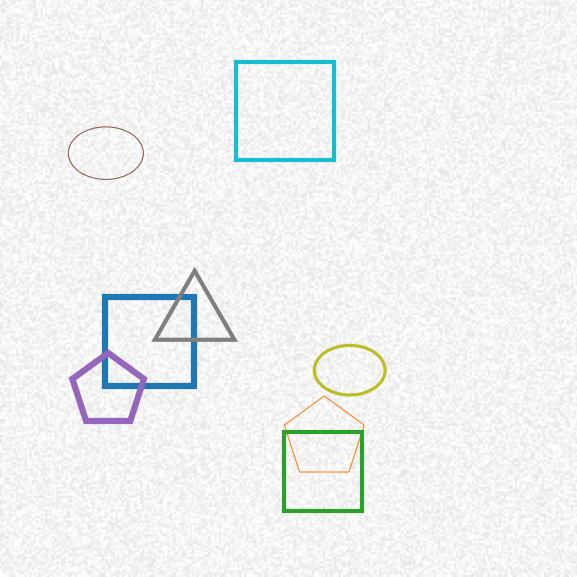[{"shape": "square", "thickness": 3, "radius": 0.38, "center": [0.259, 0.408]}, {"shape": "pentagon", "thickness": 0.5, "radius": 0.36, "center": [0.561, 0.241]}, {"shape": "square", "thickness": 2, "radius": 0.34, "center": [0.559, 0.183]}, {"shape": "pentagon", "thickness": 3, "radius": 0.33, "center": [0.187, 0.323]}, {"shape": "oval", "thickness": 0.5, "radius": 0.33, "center": [0.183, 0.734]}, {"shape": "triangle", "thickness": 2, "radius": 0.4, "center": [0.337, 0.451]}, {"shape": "oval", "thickness": 1.5, "radius": 0.31, "center": [0.606, 0.358]}, {"shape": "square", "thickness": 2, "radius": 0.42, "center": [0.493, 0.807]}]